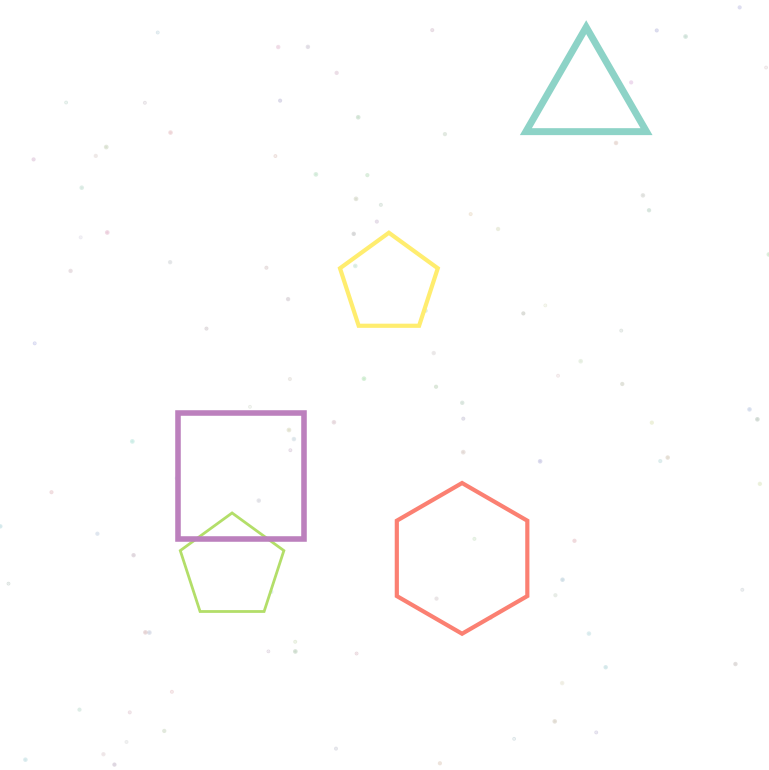[{"shape": "triangle", "thickness": 2.5, "radius": 0.45, "center": [0.761, 0.874]}, {"shape": "hexagon", "thickness": 1.5, "radius": 0.49, "center": [0.6, 0.275]}, {"shape": "pentagon", "thickness": 1, "radius": 0.35, "center": [0.301, 0.263]}, {"shape": "square", "thickness": 2, "radius": 0.41, "center": [0.313, 0.382]}, {"shape": "pentagon", "thickness": 1.5, "radius": 0.33, "center": [0.505, 0.631]}]